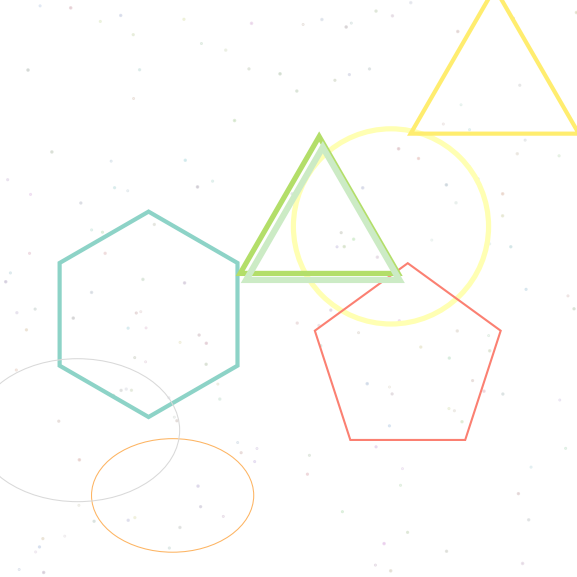[{"shape": "hexagon", "thickness": 2, "radius": 0.89, "center": [0.257, 0.455]}, {"shape": "circle", "thickness": 2.5, "radius": 0.84, "center": [0.677, 0.607]}, {"shape": "pentagon", "thickness": 1, "radius": 0.85, "center": [0.706, 0.374]}, {"shape": "oval", "thickness": 0.5, "radius": 0.7, "center": [0.299, 0.141]}, {"shape": "triangle", "thickness": 2.5, "radius": 0.79, "center": [0.553, 0.605]}, {"shape": "oval", "thickness": 0.5, "radius": 0.88, "center": [0.134, 0.254]}, {"shape": "triangle", "thickness": 3, "radius": 0.77, "center": [0.559, 0.591]}, {"shape": "triangle", "thickness": 2, "radius": 0.84, "center": [0.857, 0.852]}]